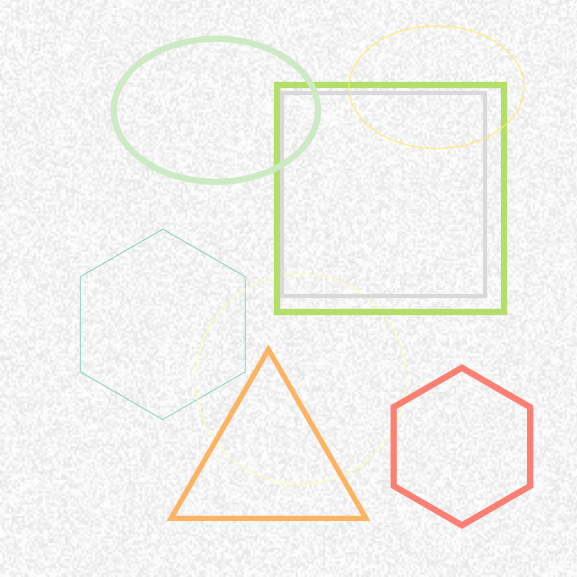[{"shape": "hexagon", "thickness": 0.5, "radius": 0.82, "center": [0.282, 0.438]}, {"shape": "circle", "thickness": 0.5, "radius": 0.91, "center": [0.521, 0.343]}, {"shape": "hexagon", "thickness": 3, "radius": 0.68, "center": [0.8, 0.226]}, {"shape": "triangle", "thickness": 2.5, "radius": 0.97, "center": [0.465, 0.199]}, {"shape": "square", "thickness": 3, "radius": 0.98, "center": [0.676, 0.655]}, {"shape": "square", "thickness": 2, "radius": 0.88, "center": [0.664, 0.662]}, {"shape": "oval", "thickness": 3, "radius": 0.88, "center": [0.374, 0.808]}, {"shape": "oval", "thickness": 0.5, "radius": 0.76, "center": [0.756, 0.848]}]